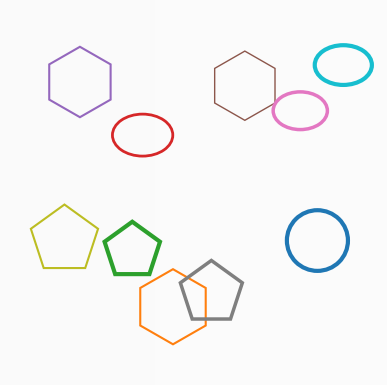[{"shape": "circle", "thickness": 3, "radius": 0.39, "center": [0.819, 0.375]}, {"shape": "hexagon", "thickness": 1.5, "radius": 0.49, "center": [0.446, 0.203]}, {"shape": "pentagon", "thickness": 3, "radius": 0.38, "center": [0.341, 0.349]}, {"shape": "oval", "thickness": 2, "radius": 0.39, "center": [0.368, 0.649]}, {"shape": "hexagon", "thickness": 1.5, "radius": 0.46, "center": [0.206, 0.787]}, {"shape": "hexagon", "thickness": 1, "radius": 0.45, "center": [0.632, 0.777]}, {"shape": "oval", "thickness": 2.5, "radius": 0.35, "center": [0.775, 0.712]}, {"shape": "pentagon", "thickness": 2.5, "radius": 0.42, "center": [0.545, 0.239]}, {"shape": "pentagon", "thickness": 1.5, "radius": 0.46, "center": [0.166, 0.378]}, {"shape": "oval", "thickness": 3, "radius": 0.37, "center": [0.886, 0.831]}]